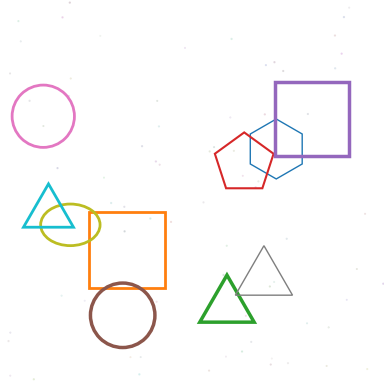[{"shape": "hexagon", "thickness": 1, "radius": 0.39, "center": [0.718, 0.613]}, {"shape": "square", "thickness": 2, "radius": 0.5, "center": [0.33, 0.35]}, {"shape": "triangle", "thickness": 2.5, "radius": 0.41, "center": [0.59, 0.204]}, {"shape": "pentagon", "thickness": 1.5, "radius": 0.4, "center": [0.634, 0.576]}, {"shape": "square", "thickness": 2.5, "radius": 0.48, "center": [0.811, 0.691]}, {"shape": "circle", "thickness": 2.5, "radius": 0.42, "center": [0.319, 0.181]}, {"shape": "circle", "thickness": 2, "radius": 0.4, "center": [0.112, 0.698]}, {"shape": "triangle", "thickness": 1, "radius": 0.43, "center": [0.686, 0.276]}, {"shape": "oval", "thickness": 2, "radius": 0.39, "center": [0.183, 0.416]}, {"shape": "triangle", "thickness": 2, "radius": 0.37, "center": [0.126, 0.447]}]